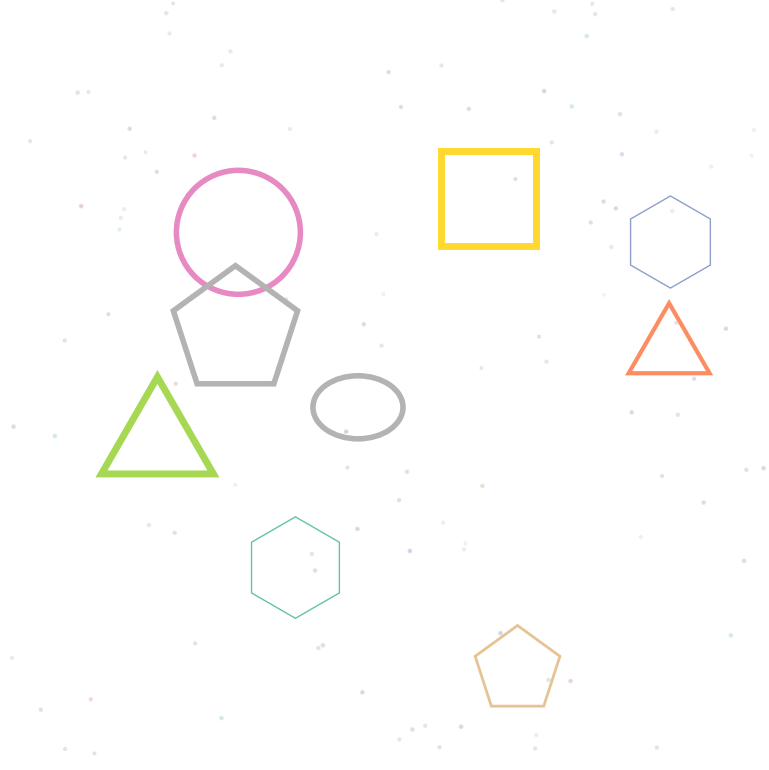[{"shape": "hexagon", "thickness": 0.5, "radius": 0.33, "center": [0.384, 0.263]}, {"shape": "triangle", "thickness": 1.5, "radius": 0.3, "center": [0.869, 0.546]}, {"shape": "hexagon", "thickness": 0.5, "radius": 0.3, "center": [0.871, 0.686]}, {"shape": "circle", "thickness": 2, "radius": 0.4, "center": [0.31, 0.698]}, {"shape": "triangle", "thickness": 2.5, "radius": 0.42, "center": [0.204, 0.426]}, {"shape": "square", "thickness": 2.5, "radius": 0.31, "center": [0.634, 0.742]}, {"shape": "pentagon", "thickness": 1, "radius": 0.29, "center": [0.672, 0.13]}, {"shape": "oval", "thickness": 2, "radius": 0.29, "center": [0.465, 0.471]}, {"shape": "pentagon", "thickness": 2, "radius": 0.42, "center": [0.306, 0.57]}]